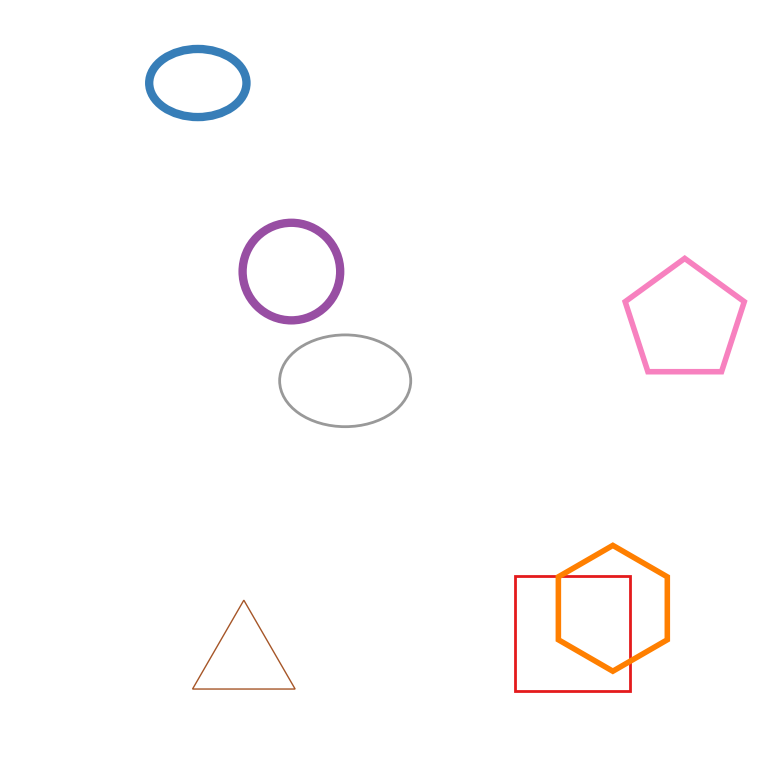[{"shape": "square", "thickness": 1, "radius": 0.37, "center": [0.744, 0.177]}, {"shape": "oval", "thickness": 3, "radius": 0.32, "center": [0.257, 0.892]}, {"shape": "circle", "thickness": 3, "radius": 0.32, "center": [0.378, 0.647]}, {"shape": "hexagon", "thickness": 2, "radius": 0.41, "center": [0.796, 0.21]}, {"shape": "triangle", "thickness": 0.5, "radius": 0.38, "center": [0.317, 0.144]}, {"shape": "pentagon", "thickness": 2, "radius": 0.41, "center": [0.889, 0.583]}, {"shape": "oval", "thickness": 1, "radius": 0.43, "center": [0.448, 0.505]}]